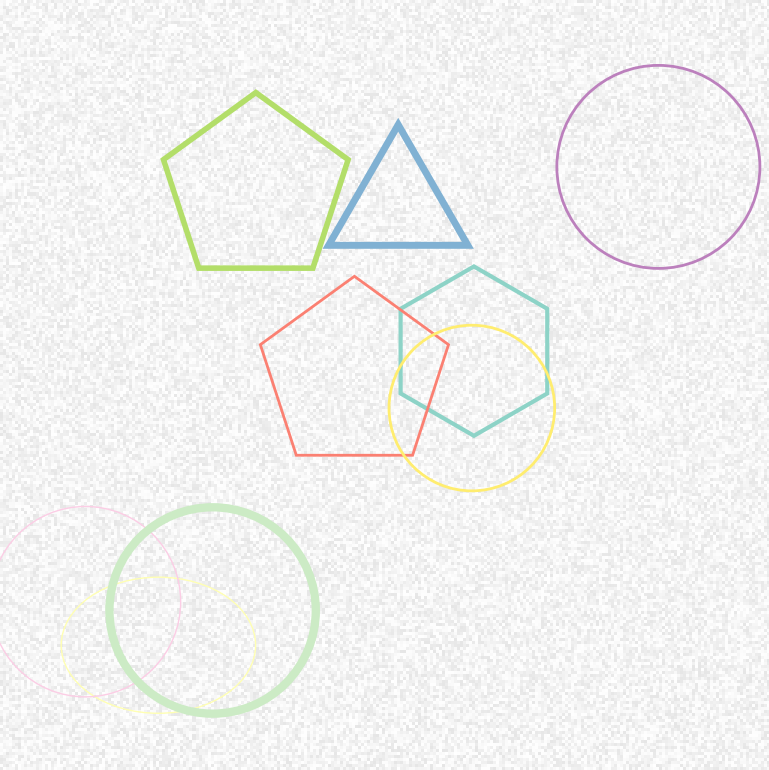[{"shape": "hexagon", "thickness": 1.5, "radius": 0.55, "center": [0.615, 0.544]}, {"shape": "oval", "thickness": 0.5, "radius": 0.63, "center": [0.206, 0.162]}, {"shape": "pentagon", "thickness": 1, "radius": 0.64, "center": [0.46, 0.513]}, {"shape": "triangle", "thickness": 2.5, "radius": 0.52, "center": [0.517, 0.734]}, {"shape": "pentagon", "thickness": 2, "radius": 0.63, "center": [0.332, 0.754]}, {"shape": "circle", "thickness": 0.5, "radius": 0.62, "center": [0.111, 0.219]}, {"shape": "circle", "thickness": 1, "radius": 0.66, "center": [0.855, 0.783]}, {"shape": "circle", "thickness": 3, "radius": 0.67, "center": [0.276, 0.207]}, {"shape": "circle", "thickness": 1, "radius": 0.54, "center": [0.613, 0.47]}]